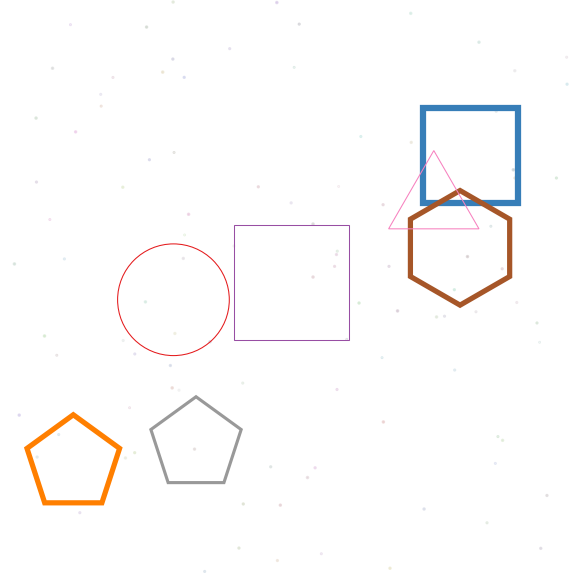[{"shape": "circle", "thickness": 0.5, "radius": 0.48, "center": [0.3, 0.48]}, {"shape": "square", "thickness": 3, "radius": 0.41, "center": [0.814, 0.73]}, {"shape": "square", "thickness": 0.5, "radius": 0.5, "center": [0.505, 0.51]}, {"shape": "pentagon", "thickness": 2.5, "radius": 0.42, "center": [0.127, 0.197]}, {"shape": "hexagon", "thickness": 2.5, "radius": 0.5, "center": [0.797, 0.57]}, {"shape": "triangle", "thickness": 0.5, "radius": 0.45, "center": [0.751, 0.648]}, {"shape": "pentagon", "thickness": 1.5, "radius": 0.41, "center": [0.339, 0.23]}]